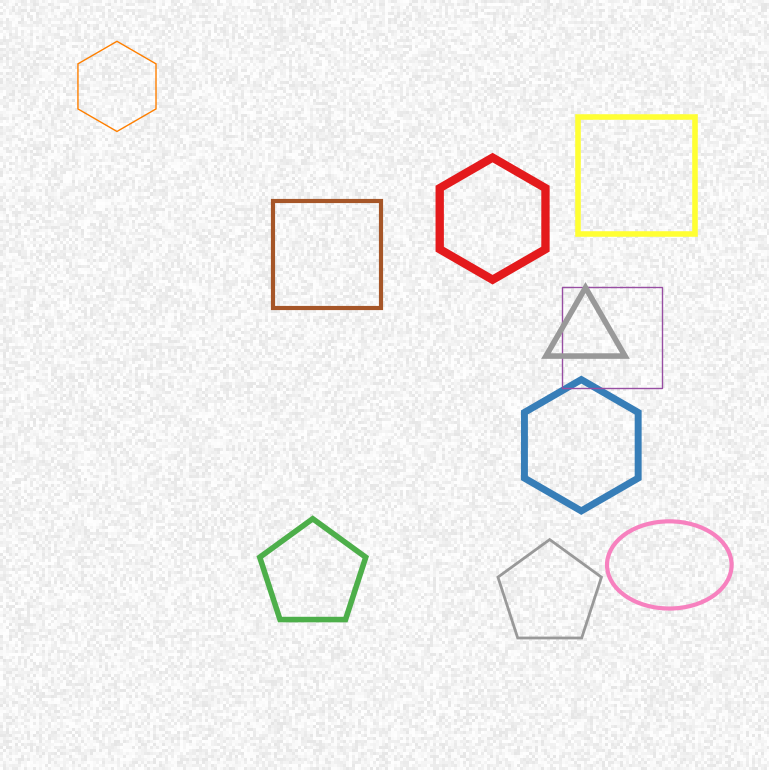[{"shape": "hexagon", "thickness": 3, "radius": 0.4, "center": [0.64, 0.716]}, {"shape": "hexagon", "thickness": 2.5, "radius": 0.43, "center": [0.755, 0.422]}, {"shape": "pentagon", "thickness": 2, "radius": 0.36, "center": [0.406, 0.254]}, {"shape": "square", "thickness": 0.5, "radius": 0.33, "center": [0.795, 0.561]}, {"shape": "hexagon", "thickness": 0.5, "radius": 0.29, "center": [0.152, 0.888]}, {"shape": "square", "thickness": 2, "radius": 0.38, "center": [0.826, 0.772]}, {"shape": "square", "thickness": 1.5, "radius": 0.35, "center": [0.425, 0.67]}, {"shape": "oval", "thickness": 1.5, "radius": 0.4, "center": [0.869, 0.266]}, {"shape": "pentagon", "thickness": 1, "radius": 0.35, "center": [0.714, 0.229]}, {"shape": "triangle", "thickness": 2, "radius": 0.3, "center": [0.76, 0.567]}]